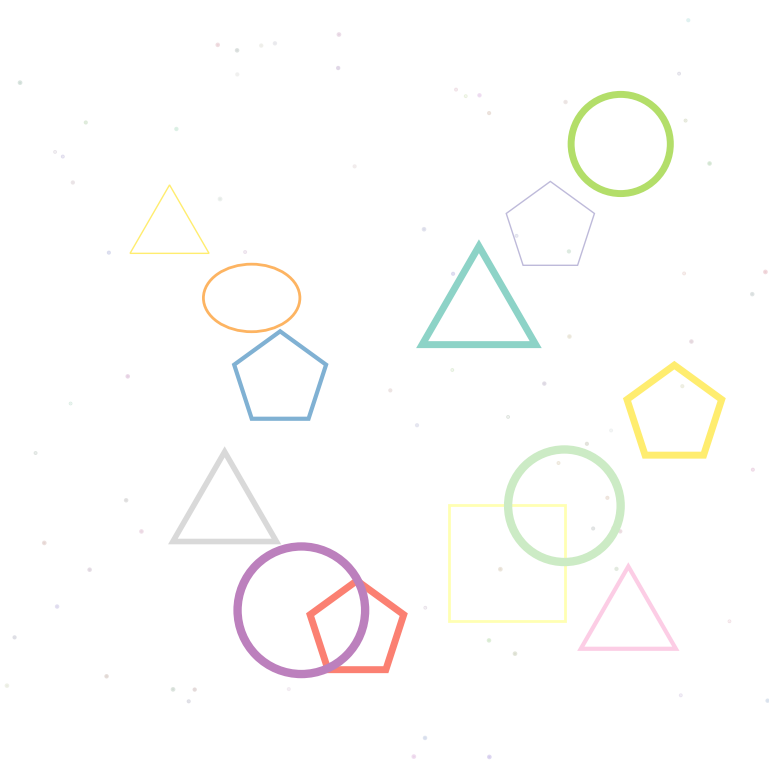[{"shape": "triangle", "thickness": 2.5, "radius": 0.43, "center": [0.622, 0.595]}, {"shape": "square", "thickness": 1, "radius": 0.38, "center": [0.658, 0.269]}, {"shape": "pentagon", "thickness": 0.5, "radius": 0.3, "center": [0.715, 0.704]}, {"shape": "pentagon", "thickness": 2.5, "radius": 0.32, "center": [0.464, 0.182]}, {"shape": "pentagon", "thickness": 1.5, "radius": 0.31, "center": [0.364, 0.507]}, {"shape": "oval", "thickness": 1, "radius": 0.31, "center": [0.327, 0.613]}, {"shape": "circle", "thickness": 2.5, "radius": 0.32, "center": [0.806, 0.813]}, {"shape": "triangle", "thickness": 1.5, "radius": 0.36, "center": [0.816, 0.193]}, {"shape": "triangle", "thickness": 2, "radius": 0.39, "center": [0.292, 0.336]}, {"shape": "circle", "thickness": 3, "radius": 0.41, "center": [0.391, 0.207]}, {"shape": "circle", "thickness": 3, "radius": 0.37, "center": [0.733, 0.343]}, {"shape": "pentagon", "thickness": 2.5, "radius": 0.32, "center": [0.876, 0.461]}, {"shape": "triangle", "thickness": 0.5, "radius": 0.3, "center": [0.22, 0.701]}]